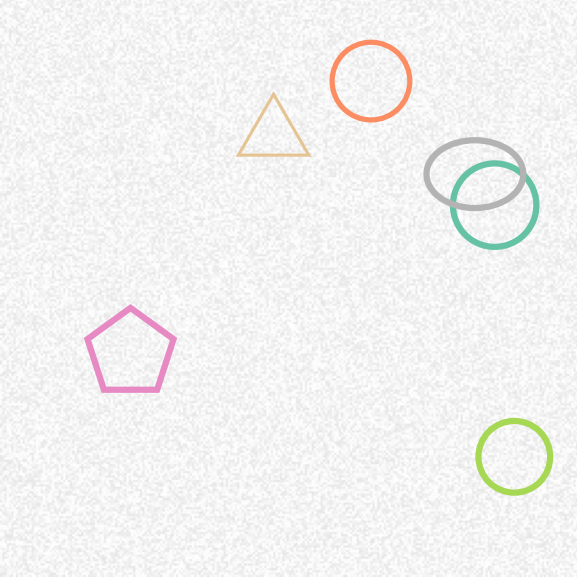[{"shape": "circle", "thickness": 3, "radius": 0.36, "center": [0.857, 0.644]}, {"shape": "circle", "thickness": 2.5, "radius": 0.34, "center": [0.642, 0.859]}, {"shape": "pentagon", "thickness": 3, "radius": 0.39, "center": [0.226, 0.388]}, {"shape": "circle", "thickness": 3, "radius": 0.31, "center": [0.891, 0.208]}, {"shape": "triangle", "thickness": 1.5, "radius": 0.35, "center": [0.474, 0.766]}, {"shape": "oval", "thickness": 3, "radius": 0.42, "center": [0.822, 0.698]}]